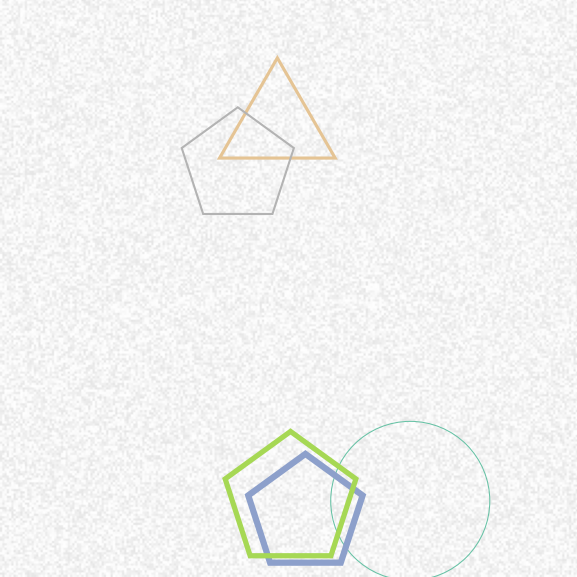[{"shape": "circle", "thickness": 0.5, "radius": 0.69, "center": [0.71, 0.132]}, {"shape": "pentagon", "thickness": 3, "radius": 0.52, "center": [0.529, 0.109]}, {"shape": "pentagon", "thickness": 2.5, "radius": 0.59, "center": [0.503, 0.133]}, {"shape": "triangle", "thickness": 1.5, "radius": 0.58, "center": [0.48, 0.783]}, {"shape": "pentagon", "thickness": 1, "radius": 0.51, "center": [0.412, 0.711]}]